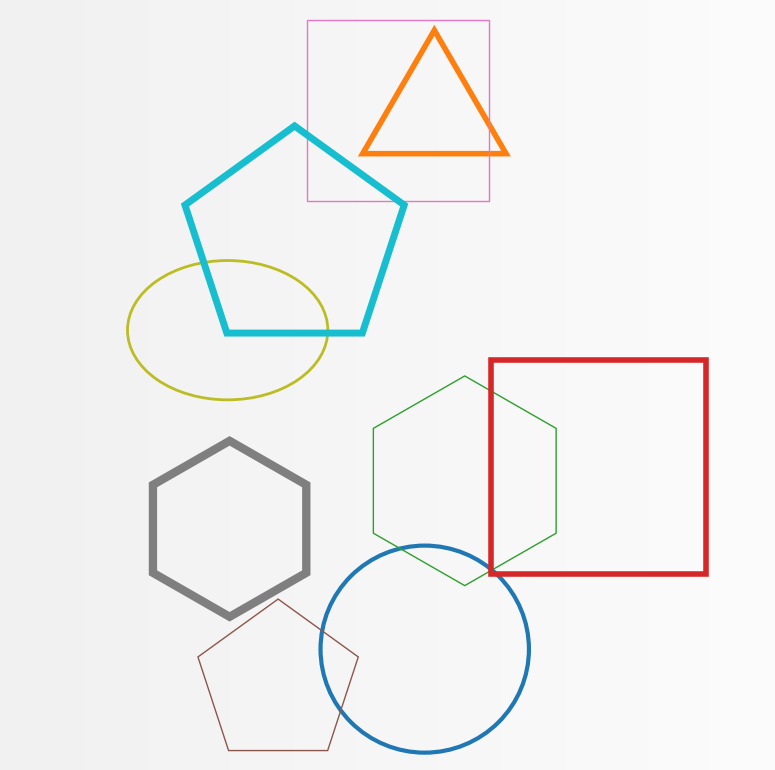[{"shape": "circle", "thickness": 1.5, "radius": 0.67, "center": [0.548, 0.157]}, {"shape": "triangle", "thickness": 2, "radius": 0.53, "center": [0.56, 0.854]}, {"shape": "hexagon", "thickness": 0.5, "radius": 0.68, "center": [0.6, 0.376]}, {"shape": "square", "thickness": 2, "radius": 0.69, "center": [0.773, 0.393]}, {"shape": "pentagon", "thickness": 0.5, "radius": 0.54, "center": [0.359, 0.113]}, {"shape": "square", "thickness": 0.5, "radius": 0.59, "center": [0.514, 0.856]}, {"shape": "hexagon", "thickness": 3, "radius": 0.57, "center": [0.296, 0.313]}, {"shape": "oval", "thickness": 1, "radius": 0.65, "center": [0.294, 0.571]}, {"shape": "pentagon", "thickness": 2.5, "radius": 0.74, "center": [0.38, 0.688]}]